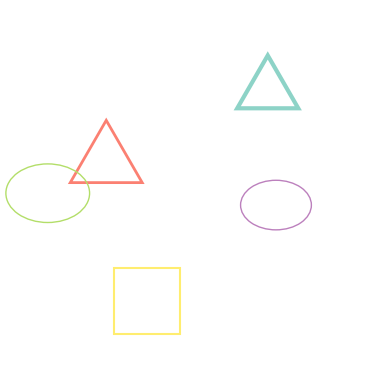[{"shape": "triangle", "thickness": 3, "radius": 0.46, "center": [0.695, 0.765]}, {"shape": "triangle", "thickness": 2, "radius": 0.54, "center": [0.276, 0.58]}, {"shape": "oval", "thickness": 1, "radius": 0.54, "center": [0.124, 0.498]}, {"shape": "oval", "thickness": 1, "radius": 0.46, "center": [0.717, 0.467]}, {"shape": "square", "thickness": 1.5, "radius": 0.43, "center": [0.382, 0.217]}]